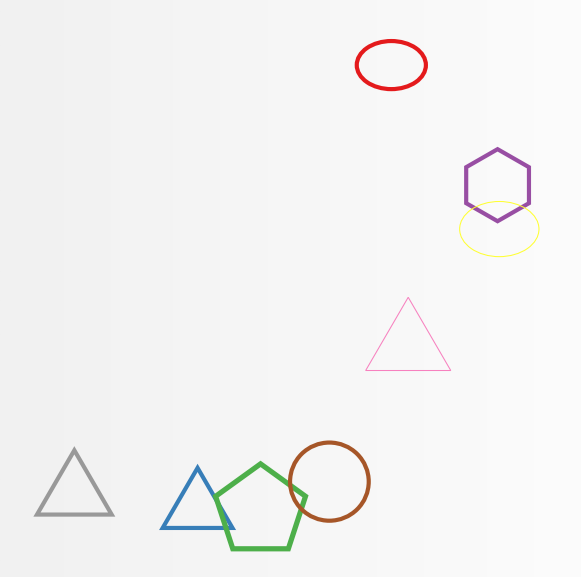[{"shape": "oval", "thickness": 2, "radius": 0.3, "center": [0.673, 0.886]}, {"shape": "triangle", "thickness": 2, "radius": 0.35, "center": [0.34, 0.12]}, {"shape": "pentagon", "thickness": 2.5, "radius": 0.41, "center": [0.448, 0.115]}, {"shape": "hexagon", "thickness": 2, "radius": 0.31, "center": [0.856, 0.678]}, {"shape": "oval", "thickness": 0.5, "radius": 0.34, "center": [0.859, 0.602]}, {"shape": "circle", "thickness": 2, "radius": 0.34, "center": [0.567, 0.165]}, {"shape": "triangle", "thickness": 0.5, "radius": 0.42, "center": [0.702, 0.4]}, {"shape": "triangle", "thickness": 2, "radius": 0.37, "center": [0.128, 0.145]}]